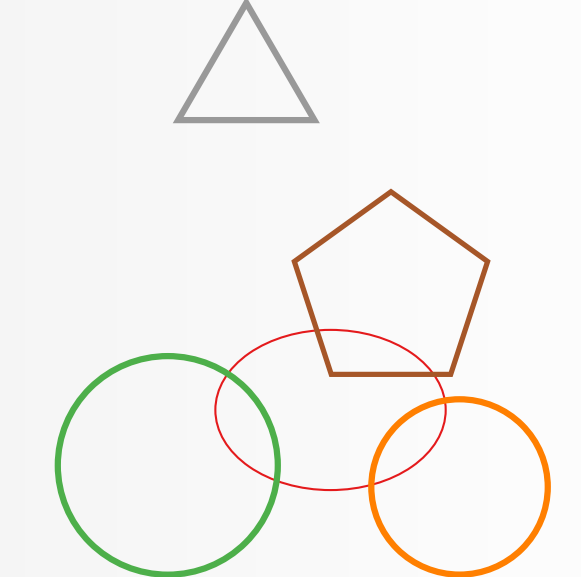[{"shape": "oval", "thickness": 1, "radius": 0.99, "center": [0.569, 0.289]}, {"shape": "circle", "thickness": 3, "radius": 0.95, "center": [0.289, 0.193]}, {"shape": "circle", "thickness": 3, "radius": 0.76, "center": [0.791, 0.156]}, {"shape": "pentagon", "thickness": 2.5, "radius": 0.87, "center": [0.673, 0.492]}, {"shape": "triangle", "thickness": 3, "radius": 0.68, "center": [0.424, 0.859]}]